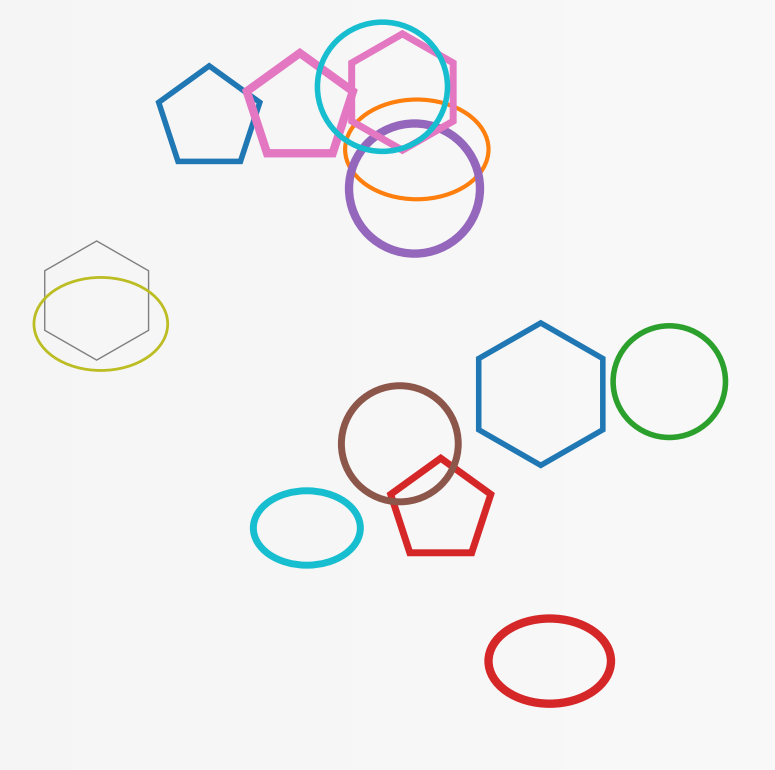[{"shape": "pentagon", "thickness": 2, "radius": 0.34, "center": [0.27, 0.846]}, {"shape": "hexagon", "thickness": 2, "radius": 0.46, "center": [0.698, 0.488]}, {"shape": "oval", "thickness": 1.5, "radius": 0.46, "center": [0.538, 0.806]}, {"shape": "circle", "thickness": 2, "radius": 0.36, "center": [0.864, 0.504]}, {"shape": "pentagon", "thickness": 2.5, "radius": 0.34, "center": [0.569, 0.337]}, {"shape": "oval", "thickness": 3, "radius": 0.4, "center": [0.709, 0.141]}, {"shape": "circle", "thickness": 3, "radius": 0.42, "center": [0.535, 0.755]}, {"shape": "circle", "thickness": 2.5, "radius": 0.38, "center": [0.516, 0.424]}, {"shape": "hexagon", "thickness": 2.5, "radius": 0.38, "center": [0.519, 0.88]}, {"shape": "pentagon", "thickness": 3, "radius": 0.36, "center": [0.387, 0.859]}, {"shape": "hexagon", "thickness": 0.5, "radius": 0.39, "center": [0.125, 0.61]}, {"shape": "oval", "thickness": 1, "radius": 0.43, "center": [0.13, 0.579]}, {"shape": "oval", "thickness": 2.5, "radius": 0.35, "center": [0.396, 0.314]}, {"shape": "circle", "thickness": 2, "radius": 0.42, "center": [0.493, 0.887]}]